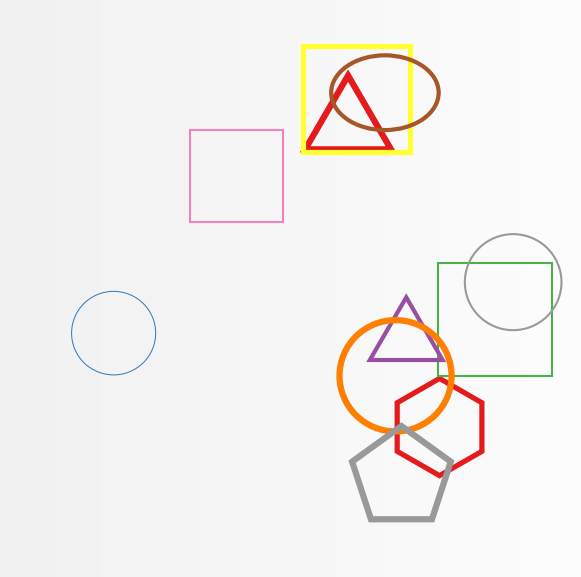[{"shape": "hexagon", "thickness": 2.5, "radius": 0.42, "center": [0.756, 0.26]}, {"shape": "triangle", "thickness": 3, "radius": 0.43, "center": [0.599, 0.783]}, {"shape": "circle", "thickness": 0.5, "radius": 0.36, "center": [0.195, 0.422]}, {"shape": "square", "thickness": 1, "radius": 0.49, "center": [0.851, 0.445]}, {"shape": "triangle", "thickness": 2, "radius": 0.36, "center": [0.699, 0.412]}, {"shape": "circle", "thickness": 3, "radius": 0.48, "center": [0.68, 0.348]}, {"shape": "square", "thickness": 2.5, "radius": 0.46, "center": [0.614, 0.827]}, {"shape": "oval", "thickness": 2, "radius": 0.46, "center": [0.662, 0.839]}, {"shape": "square", "thickness": 1, "radius": 0.4, "center": [0.406, 0.695]}, {"shape": "circle", "thickness": 1, "radius": 0.42, "center": [0.883, 0.511]}, {"shape": "pentagon", "thickness": 3, "radius": 0.45, "center": [0.691, 0.172]}]